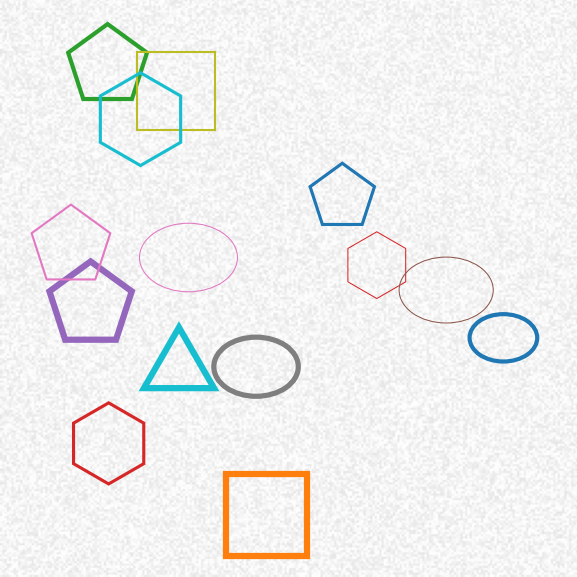[{"shape": "pentagon", "thickness": 1.5, "radius": 0.29, "center": [0.593, 0.658]}, {"shape": "oval", "thickness": 2, "radius": 0.29, "center": [0.872, 0.414]}, {"shape": "square", "thickness": 3, "radius": 0.35, "center": [0.462, 0.107]}, {"shape": "pentagon", "thickness": 2, "radius": 0.36, "center": [0.186, 0.886]}, {"shape": "hexagon", "thickness": 0.5, "radius": 0.29, "center": [0.652, 0.54]}, {"shape": "hexagon", "thickness": 1.5, "radius": 0.35, "center": [0.188, 0.231]}, {"shape": "pentagon", "thickness": 3, "radius": 0.37, "center": [0.157, 0.471]}, {"shape": "oval", "thickness": 0.5, "radius": 0.41, "center": [0.773, 0.497]}, {"shape": "oval", "thickness": 0.5, "radius": 0.42, "center": [0.326, 0.553]}, {"shape": "pentagon", "thickness": 1, "radius": 0.36, "center": [0.123, 0.573]}, {"shape": "oval", "thickness": 2.5, "radius": 0.37, "center": [0.443, 0.364]}, {"shape": "square", "thickness": 1, "radius": 0.34, "center": [0.305, 0.841]}, {"shape": "triangle", "thickness": 3, "radius": 0.35, "center": [0.31, 0.362]}, {"shape": "hexagon", "thickness": 1.5, "radius": 0.4, "center": [0.243, 0.793]}]